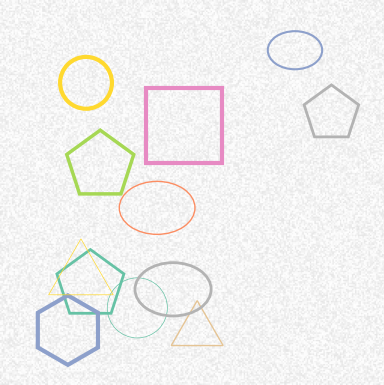[{"shape": "pentagon", "thickness": 2, "radius": 0.46, "center": [0.235, 0.26]}, {"shape": "circle", "thickness": 0.5, "radius": 0.39, "center": [0.357, 0.2]}, {"shape": "oval", "thickness": 1, "radius": 0.49, "center": [0.408, 0.46]}, {"shape": "oval", "thickness": 1.5, "radius": 0.35, "center": [0.766, 0.87]}, {"shape": "hexagon", "thickness": 3, "radius": 0.45, "center": [0.176, 0.143]}, {"shape": "square", "thickness": 3, "radius": 0.49, "center": [0.478, 0.675]}, {"shape": "pentagon", "thickness": 2.5, "radius": 0.46, "center": [0.26, 0.57]}, {"shape": "triangle", "thickness": 0.5, "radius": 0.48, "center": [0.21, 0.283]}, {"shape": "circle", "thickness": 3, "radius": 0.34, "center": [0.223, 0.785]}, {"shape": "triangle", "thickness": 1, "radius": 0.39, "center": [0.512, 0.141]}, {"shape": "pentagon", "thickness": 2, "radius": 0.37, "center": [0.861, 0.705]}, {"shape": "oval", "thickness": 2, "radius": 0.49, "center": [0.45, 0.249]}]